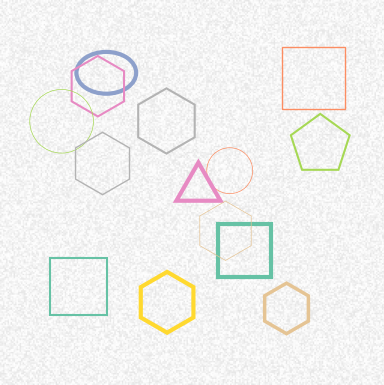[{"shape": "square", "thickness": 3, "radius": 0.34, "center": [0.635, 0.349]}, {"shape": "square", "thickness": 1.5, "radius": 0.37, "center": [0.204, 0.256]}, {"shape": "square", "thickness": 1, "radius": 0.41, "center": [0.814, 0.798]}, {"shape": "circle", "thickness": 0.5, "radius": 0.3, "center": [0.597, 0.557]}, {"shape": "oval", "thickness": 3, "radius": 0.39, "center": [0.276, 0.811]}, {"shape": "triangle", "thickness": 3, "radius": 0.33, "center": [0.515, 0.512]}, {"shape": "hexagon", "thickness": 1.5, "radius": 0.39, "center": [0.254, 0.776]}, {"shape": "circle", "thickness": 0.5, "radius": 0.41, "center": [0.16, 0.685]}, {"shape": "pentagon", "thickness": 1.5, "radius": 0.4, "center": [0.832, 0.624]}, {"shape": "hexagon", "thickness": 3, "radius": 0.39, "center": [0.434, 0.215]}, {"shape": "hexagon", "thickness": 0.5, "radius": 0.39, "center": [0.586, 0.401]}, {"shape": "hexagon", "thickness": 2.5, "radius": 0.33, "center": [0.744, 0.199]}, {"shape": "hexagon", "thickness": 1, "radius": 0.4, "center": [0.266, 0.575]}, {"shape": "hexagon", "thickness": 1.5, "radius": 0.42, "center": [0.432, 0.686]}]